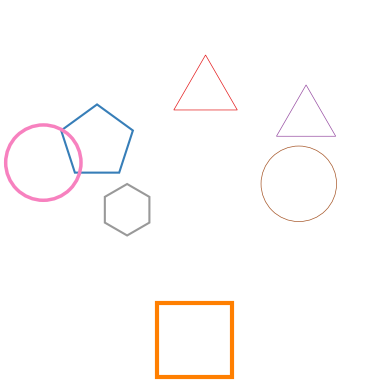[{"shape": "triangle", "thickness": 0.5, "radius": 0.48, "center": [0.534, 0.762]}, {"shape": "pentagon", "thickness": 1.5, "radius": 0.49, "center": [0.252, 0.631]}, {"shape": "triangle", "thickness": 0.5, "radius": 0.44, "center": [0.795, 0.691]}, {"shape": "square", "thickness": 3, "radius": 0.48, "center": [0.505, 0.117]}, {"shape": "circle", "thickness": 0.5, "radius": 0.49, "center": [0.776, 0.523]}, {"shape": "circle", "thickness": 2.5, "radius": 0.49, "center": [0.113, 0.578]}, {"shape": "hexagon", "thickness": 1.5, "radius": 0.33, "center": [0.33, 0.455]}]